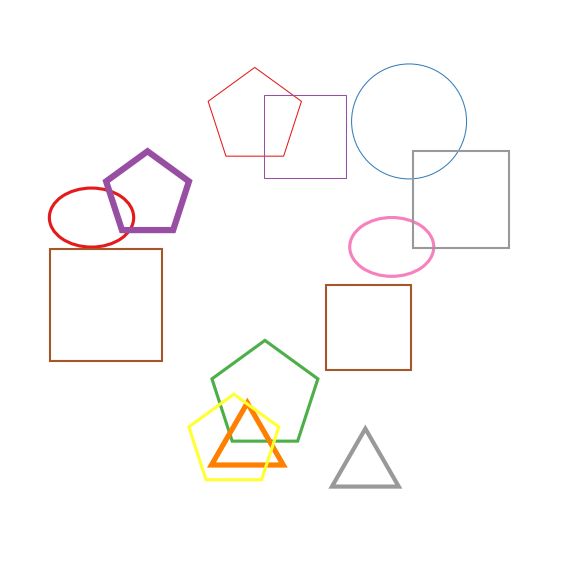[{"shape": "pentagon", "thickness": 0.5, "radius": 0.42, "center": [0.441, 0.797]}, {"shape": "oval", "thickness": 1.5, "radius": 0.37, "center": [0.158, 0.622]}, {"shape": "circle", "thickness": 0.5, "radius": 0.5, "center": [0.708, 0.789]}, {"shape": "pentagon", "thickness": 1.5, "radius": 0.48, "center": [0.459, 0.313]}, {"shape": "square", "thickness": 0.5, "radius": 0.36, "center": [0.528, 0.763]}, {"shape": "pentagon", "thickness": 3, "radius": 0.38, "center": [0.255, 0.662]}, {"shape": "triangle", "thickness": 2.5, "radius": 0.36, "center": [0.428, 0.23]}, {"shape": "pentagon", "thickness": 1.5, "radius": 0.41, "center": [0.405, 0.235]}, {"shape": "square", "thickness": 1, "radius": 0.49, "center": [0.183, 0.471]}, {"shape": "square", "thickness": 1, "radius": 0.37, "center": [0.639, 0.432]}, {"shape": "oval", "thickness": 1.5, "radius": 0.36, "center": [0.678, 0.572]}, {"shape": "triangle", "thickness": 2, "radius": 0.33, "center": [0.633, 0.19]}, {"shape": "square", "thickness": 1, "radius": 0.42, "center": [0.798, 0.654]}]